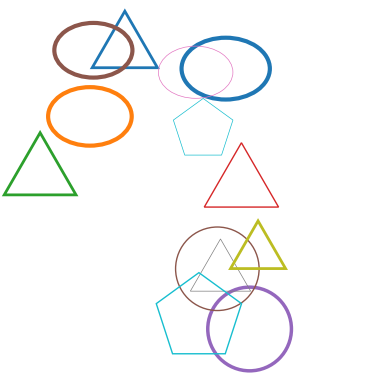[{"shape": "triangle", "thickness": 2, "radius": 0.49, "center": [0.324, 0.873]}, {"shape": "oval", "thickness": 3, "radius": 0.57, "center": [0.586, 0.822]}, {"shape": "oval", "thickness": 3, "radius": 0.54, "center": [0.234, 0.698]}, {"shape": "triangle", "thickness": 2, "radius": 0.54, "center": [0.104, 0.548]}, {"shape": "triangle", "thickness": 1, "radius": 0.56, "center": [0.627, 0.518]}, {"shape": "circle", "thickness": 2.5, "radius": 0.54, "center": [0.648, 0.145]}, {"shape": "circle", "thickness": 1, "radius": 0.54, "center": [0.565, 0.302]}, {"shape": "oval", "thickness": 3, "radius": 0.51, "center": [0.243, 0.869]}, {"shape": "oval", "thickness": 0.5, "radius": 0.48, "center": [0.508, 0.812]}, {"shape": "triangle", "thickness": 0.5, "radius": 0.45, "center": [0.573, 0.289]}, {"shape": "triangle", "thickness": 2, "radius": 0.41, "center": [0.67, 0.344]}, {"shape": "pentagon", "thickness": 1, "radius": 0.58, "center": [0.517, 0.175]}, {"shape": "pentagon", "thickness": 0.5, "radius": 0.41, "center": [0.528, 0.663]}]